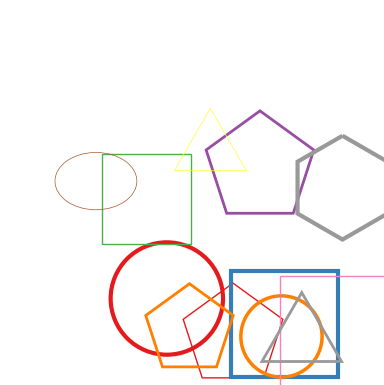[{"shape": "pentagon", "thickness": 1, "radius": 0.68, "center": [0.605, 0.129]}, {"shape": "circle", "thickness": 3, "radius": 0.73, "center": [0.433, 0.225]}, {"shape": "square", "thickness": 3, "radius": 0.69, "center": [0.738, 0.158]}, {"shape": "square", "thickness": 1, "radius": 0.58, "center": [0.381, 0.483]}, {"shape": "pentagon", "thickness": 2, "radius": 0.74, "center": [0.675, 0.565]}, {"shape": "pentagon", "thickness": 2, "radius": 0.6, "center": [0.492, 0.144]}, {"shape": "circle", "thickness": 2.5, "radius": 0.53, "center": [0.731, 0.126]}, {"shape": "triangle", "thickness": 0.5, "radius": 0.54, "center": [0.546, 0.611]}, {"shape": "oval", "thickness": 0.5, "radius": 0.53, "center": [0.249, 0.53]}, {"shape": "square", "thickness": 1, "radius": 0.75, "center": [0.877, 0.134]}, {"shape": "triangle", "thickness": 2, "radius": 0.6, "center": [0.784, 0.121]}, {"shape": "hexagon", "thickness": 3, "radius": 0.67, "center": [0.89, 0.513]}]